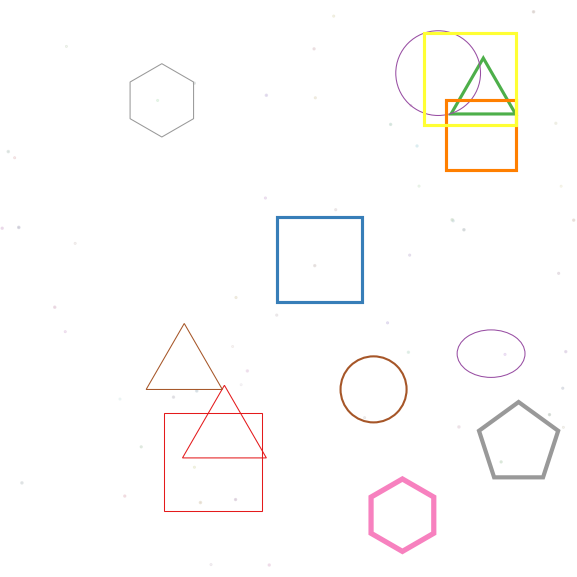[{"shape": "square", "thickness": 0.5, "radius": 0.42, "center": [0.369, 0.199]}, {"shape": "triangle", "thickness": 0.5, "radius": 0.42, "center": [0.389, 0.248]}, {"shape": "square", "thickness": 1.5, "radius": 0.37, "center": [0.553, 0.55]}, {"shape": "triangle", "thickness": 1.5, "radius": 0.32, "center": [0.837, 0.834]}, {"shape": "circle", "thickness": 0.5, "radius": 0.37, "center": [0.759, 0.873]}, {"shape": "oval", "thickness": 0.5, "radius": 0.29, "center": [0.85, 0.387]}, {"shape": "square", "thickness": 1.5, "radius": 0.3, "center": [0.834, 0.765]}, {"shape": "square", "thickness": 1.5, "radius": 0.4, "center": [0.814, 0.863]}, {"shape": "triangle", "thickness": 0.5, "radius": 0.38, "center": [0.319, 0.363]}, {"shape": "circle", "thickness": 1, "radius": 0.29, "center": [0.647, 0.325]}, {"shape": "hexagon", "thickness": 2.5, "radius": 0.31, "center": [0.697, 0.107]}, {"shape": "pentagon", "thickness": 2, "radius": 0.36, "center": [0.898, 0.231]}, {"shape": "hexagon", "thickness": 0.5, "radius": 0.32, "center": [0.28, 0.825]}]